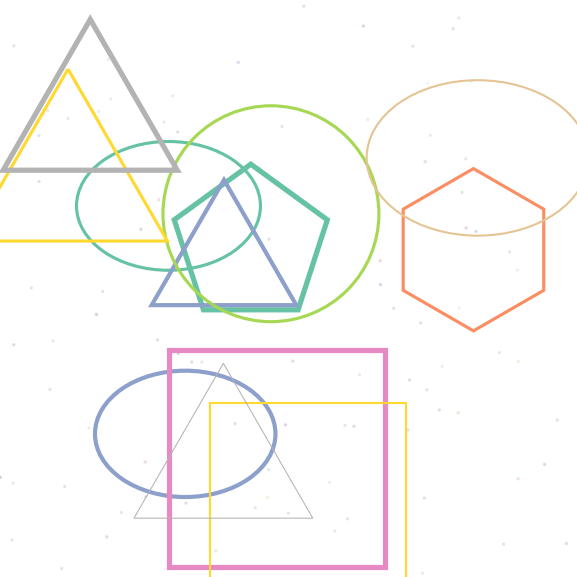[{"shape": "pentagon", "thickness": 2.5, "radius": 0.7, "center": [0.434, 0.575]}, {"shape": "oval", "thickness": 1.5, "radius": 0.8, "center": [0.292, 0.643]}, {"shape": "hexagon", "thickness": 1.5, "radius": 0.7, "center": [0.82, 0.567]}, {"shape": "oval", "thickness": 2, "radius": 0.78, "center": [0.321, 0.248]}, {"shape": "triangle", "thickness": 2, "radius": 0.72, "center": [0.388, 0.543]}, {"shape": "square", "thickness": 2.5, "radius": 0.94, "center": [0.479, 0.205]}, {"shape": "circle", "thickness": 1.5, "radius": 0.93, "center": [0.469, 0.629]}, {"shape": "triangle", "thickness": 1.5, "radius": 0.99, "center": [0.118, 0.681]}, {"shape": "square", "thickness": 1, "radius": 0.85, "center": [0.534, 0.131]}, {"shape": "oval", "thickness": 1, "radius": 0.96, "center": [0.827, 0.726]}, {"shape": "triangle", "thickness": 2.5, "radius": 0.87, "center": [0.156, 0.791]}, {"shape": "triangle", "thickness": 0.5, "radius": 0.89, "center": [0.387, 0.191]}]